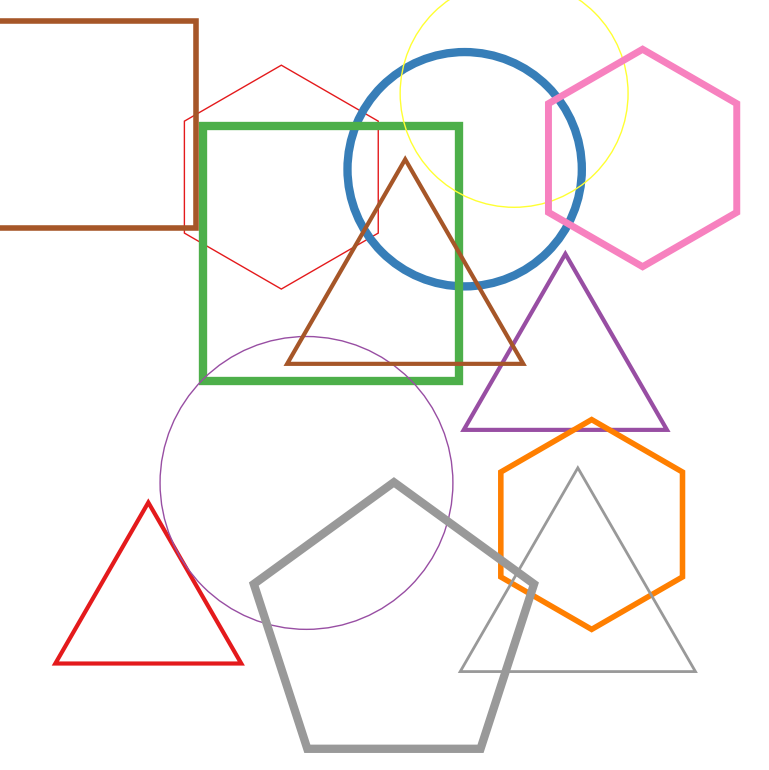[{"shape": "hexagon", "thickness": 0.5, "radius": 0.73, "center": [0.365, 0.77]}, {"shape": "triangle", "thickness": 1.5, "radius": 0.7, "center": [0.193, 0.208]}, {"shape": "circle", "thickness": 3, "radius": 0.76, "center": [0.603, 0.78]}, {"shape": "square", "thickness": 3, "radius": 0.83, "center": [0.43, 0.671]}, {"shape": "triangle", "thickness": 1.5, "radius": 0.76, "center": [0.734, 0.518]}, {"shape": "circle", "thickness": 0.5, "radius": 0.95, "center": [0.398, 0.373]}, {"shape": "hexagon", "thickness": 2, "radius": 0.68, "center": [0.768, 0.319]}, {"shape": "circle", "thickness": 0.5, "radius": 0.74, "center": [0.668, 0.879]}, {"shape": "square", "thickness": 2, "radius": 0.67, "center": [0.12, 0.838]}, {"shape": "triangle", "thickness": 1.5, "radius": 0.89, "center": [0.526, 0.616]}, {"shape": "hexagon", "thickness": 2.5, "radius": 0.71, "center": [0.835, 0.795]}, {"shape": "pentagon", "thickness": 3, "radius": 0.96, "center": [0.512, 0.182]}, {"shape": "triangle", "thickness": 1, "radius": 0.88, "center": [0.75, 0.216]}]